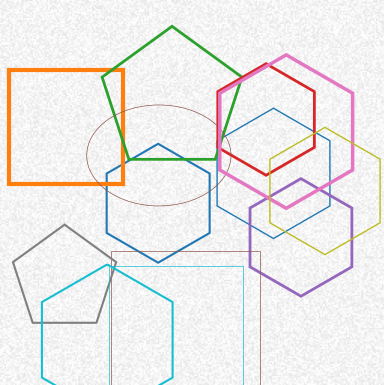[{"shape": "hexagon", "thickness": 1.5, "radius": 0.77, "center": [0.411, 0.472]}, {"shape": "hexagon", "thickness": 1, "radius": 0.85, "center": [0.71, 0.55]}, {"shape": "square", "thickness": 3, "radius": 0.74, "center": [0.171, 0.67]}, {"shape": "pentagon", "thickness": 2, "radius": 0.95, "center": [0.447, 0.741]}, {"shape": "hexagon", "thickness": 2, "radius": 0.72, "center": [0.691, 0.69]}, {"shape": "hexagon", "thickness": 2, "radius": 0.76, "center": [0.782, 0.383]}, {"shape": "oval", "thickness": 0.5, "radius": 0.94, "center": [0.413, 0.596]}, {"shape": "square", "thickness": 0.5, "radius": 0.97, "center": [0.482, 0.153]}, {"shape": "hexagon", "thickness": 2.5, "radius": 1.0, "center": [0.743, 0.658]}, {"shape": "pentagon", "thickness": 1.5, "radius": 0.7, "center": [0.168, 0.276]}, {"shape": "hexagon", "thickness": 1, "radius": 0.83, "center": [0.844, 0.504]}, {"shape": "square", "thickness": 0.5, "radius": 0.87, "center": [0.457, 0.136]}, {"shape": "hexagon", "thickness": 1.5, "radius": 0.98, "center": [0.279, 0.117]}]